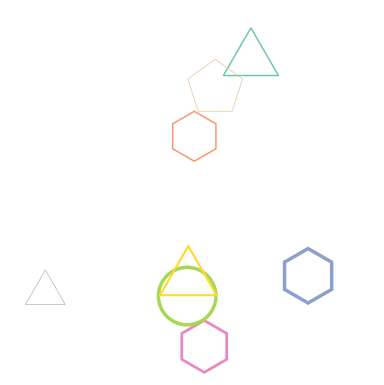[{"shape": "triangle", "thickness": 1, "radius": 0.41, "center": [0.652, 0.845]}, {"shape": "hexagon", "thickness": 1, "radius": 0.32, "center": [0.505, 0.646]}, {"shape": "hexagon", "thickness": 2.5, "radius": 0.35, "center": [0.8, 0.284]}, {"shape": "hexagon", "thickness": 2, "radius": 0.34, "center": [0.531, 0.1]}, {"shape": "circle", "thickness": 2.5, "radius": 0.37, "center": [0.486, 0.231]}, {"shape": "triangle", "thickness": 1.5, "radius": 0.43, "center": [0.489, 0.276]}, {"shape": "pentagon", "thickness": 0.5, "radius": 0.37, "center": [0.559, 0.771]}, {"shape": "triangle", "thickness": 0.5, "radius": 0.3, "center": [0.118, 0.239]}]